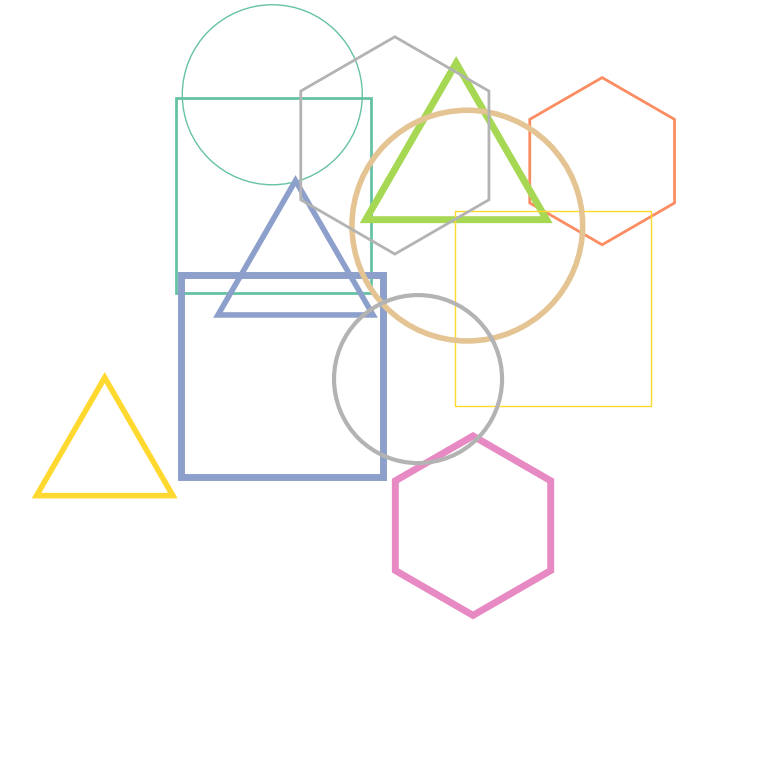[{"shape": "circle", "thickness": 0.5, "radius": 0.58, "center": [0.354, 0.877]}, {"shape": "square", "thickness": 1, "radius": 0.63, "center": [0.355, 0.746]}, {"shape": "hexagon", "thickness": 1, "radius": 0.54, "center": [0.782, 0.791]}, {"shape": "square", "thickness": 2.5, "radius": 0.65, "center": [0.366, 0.512]}, {"shape": "triangle", "thickness": 2, "radius": 0.58, "center": [0.384, 0.649]}, {"shape": "hexagon", "thickness": 2.5, "radius": 0.58, "center": [0.614, 0.317]}, {"shape": "triangle", "thickness": 2.5, "radius": 0.68, "center": [0.592, 0.783]}, {"shape": "triangle", "thickness": 2, "radius": 0.51, "center": [0.136, 0.407]}, {"shape": "square", "thickness": 0.5, "radius": 0.63, "center": [0.718, 0.599]}, {"shape": "circle", "thickness": 2, "radius": 0.75, "center": [0.607, 0.707]}, {"shape": "hexagon", "thickness": 1, "radius": 0.71, "center": [0.513, 0.811]}, {"shape": "circle", "thickness": 1.5, "radius": 0.55, "center": [0.543, 0.508]}]